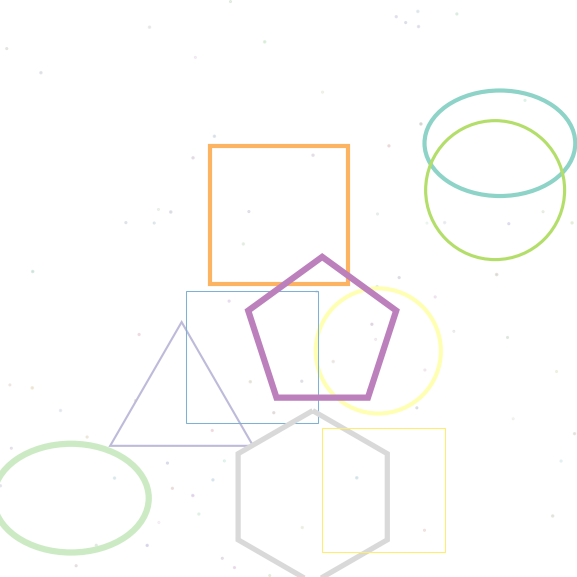[{"shape": "oval", "thickness": 2, "radius": 0.65, "center": [0.866, 0.751]}, {"shape": "circle", "thickness": 2, "radius": 0.54, "center": [0.655, 0.391]}, {"shape": "triangle", "thickness": 1, "radius": 0.71, "center": [0.314, 0.299]}, {"shape": "square", "thickness": 0.5, "radius": 0.57, "center": [0.436, 0.382]}, {"shape": "square", "thickness": 2, "radius": 0.6, "center": [0.484, 0.626]}, {"shape": "circle", "thickness": 1.5, "radius": 0.6, "center": [0.857, 0.67]}, {"shape": "hexagon", "thickness": 2.5, "radius": 0.75, "center": [0.541, 0.139]}, {"shape": "pentagon", "thickness": 3, "radius": 0.67, "center": [0.558, 0.42]}, {"shape": "oval", "thickness": 3, "radius": 0.67, "center": [0.123, 0.137]}, {"shape": "square", "thickness": 0.5, "radius": 0.54, "center": [0.664, 0.151]}]